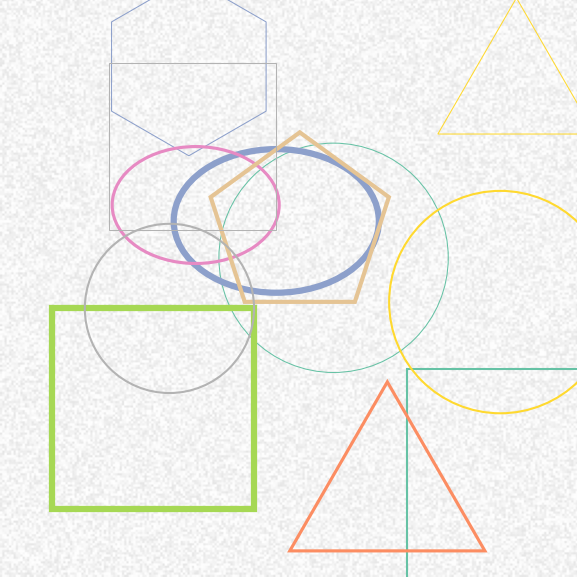[{"shape": "square", "thickness": 1, "radius": 0.94, "center": [0.891, 0.173]}, {"shape": "circle", "thickness": 0.5, "radius": 0.99, "center": [0.578, 0.553]}, {"shape": "triangle", "thickness": 1.5, "radius": 0.98, "center": [0.671, 0.143]}, {"shape": "hexagon", "thickness": 0.5, "radius": 0.77, "center": [0.327, 0.884]}, {"shape": "oval", "thickness": 3, "radius": 0.89, "center": [0.478, 0.617]}, {"shape": "oval", "thickness": 1.5, "radius": 0.72, "center": [0.339, 0.644]}, {"shape": "square", "thickness": 3, "radius": 0.87, "center": [0.265, 0.292]}, {"shape": "triangle", "thickness": 0.5, "radius": 0.79, "center": [0.894, 0.846]}, {"shape": "circle", "thickness": 1, "radius": 0.96, "center": [0.866, 0.476]}, {"shape": "pentagon", "thickness": 2, "radius": 0.81, "center": [0.519, 0.608]}, {"shape": "circle", "thickness": 1, "radius": 0.73, "center": [0.293, 0.465]}, {"shape": "square", "thickness": 0.5, "radius": 0.72, "center": [0.333, 0.746]}]